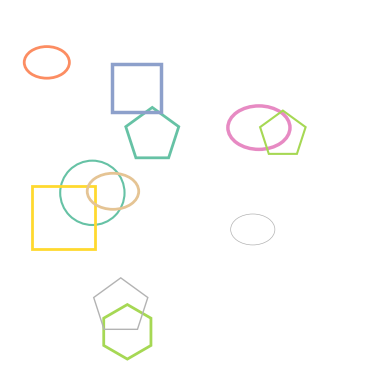[{"shape": "pentagon", "thickness": 2, "radius": 0.36, "center": [0.395, 0.649]}, {"shape": "circle", "thickness": 1.5, "radius": 0.42, "center": [0.24, 0.499]}, {"shape": "oval", "thickness": 2, "radius": 0.29, "center": [0.122, 0.838]}, {"shape": "square", "thickness": 2.5, "radius": 0.31, "center": [0.355, 0.771]}, {"shape": "oval", "thickness": 2.5, "radius": 0.4, "center": [0.673, 0.668]}, {"shape": "pentagon", "thickness": 1.5, "radius": 0.31, "center": [0.735, 0.651]}, {"shape": "hexagon", "thickness": 2, "radius": 0.35, "center": [0.331, 0.138]}, {"shape": "square", "thickness": 2, "radius": 0.41, "center": [0.164, 0.434]}, {"shape": "oval", "thickness": 2, "radius": 0.33, "center": [0.293, 0.503]}, {"shape": "pentagon", "thickness": 1, "radius": 0.37, "center": [0.314, 0.204]}, {"shape": "oval", "thickness": 0.5, "radius": 0.29, "center": [0.657, 0.404]}]